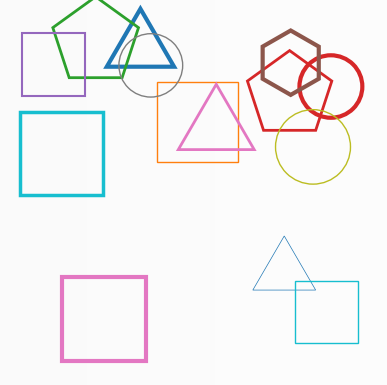[{"shape": "triangle", "thickness": 0.5, "radius": 0.47, "center": [0.734, 0.293]}, {"shape": "triangle", "thickness": 3, "radius": 0.5, "center": [0.362, 0.877]}, {"shape": "square", "thickness": 1, "radius": 0.52, "center": [0.51, 0.683]}, {"shape": "pentagon", "thickness": 2, "radius": 0.58, "center": [0.247, 0.892]}, {"shape": "circle", "thickness": 3, "radius": 0.41, "center": [0.854, 0.775]}, {"shape": "pentagon", "thickness": 2, "radius": 0.57, "center": [0.747, 0.754]}, {"shape": "square", "thickness": 1.5, "radius": 0.41, "center": [0.138, 0.831]}, {"shape": "hexagon", "thickness": 3, "radius": 0.42, "center": [0.75, 0.837]}, {"shape": "triangle", "thickness": 2, "radius": 0.57, "center": [0.558, 0.668]}, {"shape": "square", "thickness": 3, "radius": 0.54, "center": [0.268, 0.172]}, {"shape": "circle", "thickness": 1, "radius": 0.41, "center": [0.389, 0.83]}, {"shape": "circle", "thickness": 1, "radius": 0.48, "center": [0.808, 0.618]}, {"shape": "square", "thickness": 2.5, "radius": 0.53, "center": [0.158, 0.601]}, {"shape": "square", "thickness": 1, "radius": 0.4, "center": [0.842, 0.19]}]